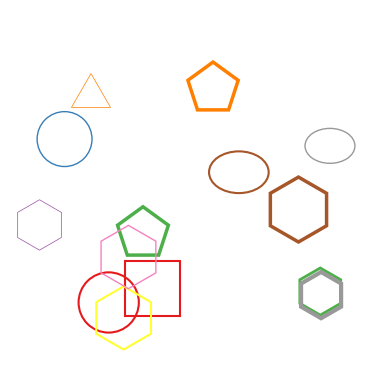[{"shape": "square", "thickness": 1.5, "radius": 0.36, "center": [0.396, 0.25]}, {"shape": "circle", "thickness": 1.5, "radius": 0.39, "center": [0.282, 0.214]}, {"shape": "circle", "thickness": 1, "radius": 0.36, "center": [0.168, 0.639]}, {"shape": "hexagon", "thickness": 2, "radius": 0.31, "center": [0.832, 0.243]}, {"shape": "pentagon", "thickness": 2.5, "radius": 0.35, "center": [0.371, 0.394]}, {"shape": "hexagon", "thickness": 0.5, "radius": 0.33, "center": [0.103, 0.416]}, {"shape": "triangle", "thickness": 0.5, "radius": 0.29, "center": [0.236, 0.75]}, {"shape": "pentagon", "thickness": 2.5, "radius": 0.34, "center": [0.553, 0.77]}, {"shape": "hexagon", "thickness": 1.5, "radius": 0.41, "center": [0.321, 0.174]}, {"shape": "oval", "thickness": 1.5, "radius": 0.39, "center": [0.62, 0.553]}, {"shape": "hexagon", "thickness": 2.5, "radius": 0.42, "center": [0.775, 0.456]}, {"shape": "hexagon", "thickness": 1, "radius": 0.41, "center": [0.334, 0.332]}, {"shape": "oval", "thickness": 1, "radius": 0.32, "center": [0.857, 0.621]}, {"shape": "hexagon", "thickness": 3, "radius": 0.3, "center": [0.834, 0.233]}]